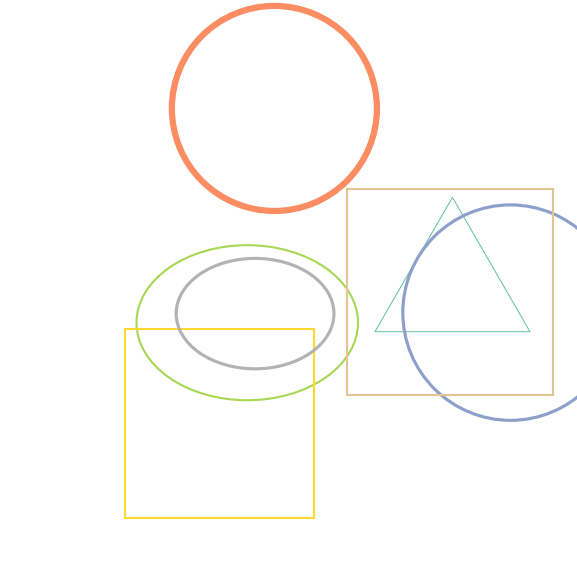[{"shape": "triangle", "thickness": 0.5, "radius": 0.78, "center": [0.783, 0.502]}, {"shape": "circle", "thickness": 3, "radius": 0.89, "center": [0.475, 0.811]}, {"shape": "circle", "thickness": 1.5, "radius": 0.93, "center": [0.884, 0.458]}, {"shape": "oval", "thickness": 1, "radius": 0.96, "center": [0.428, 0.44]}, {"shape": "square", "thickness": 1, "radius": 0.82, "center": [0.379, 0.265]}, {"shape": "square", "thickness": 1, "radius": 0.89, "center": [0.78, 0.493]}, {"shape": "oval", "thickness": 1.5, "radius": 0.68, "center": [0.442, 0.456]}]